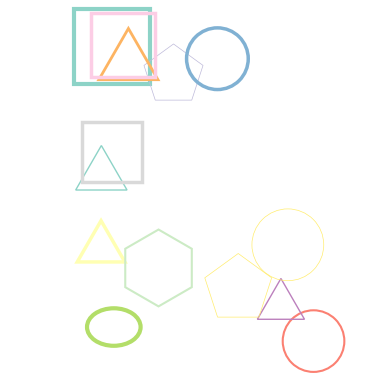[{"shape": "square", "thickness": 3, "radius": 0.49, "center": [0.291, 0.88]}, {"shape": "triangle", "thickness": 1, "radius": 0.38, "center": [0.263, 0.545]}, {"shape": "triangle", "thickness": 2.5, "radius": 0.36, "center": [0.262, 0.355]}, {"shape": "pentagon", "thickness": 0.5, "radius": 0.4, "center": [0.451, 0.805]}, {"shape": "circle", "thickness": 1.5, "radius": 0.4, "center": [0.814, 0.114]}, {"shape": "circle", "thickness": 2.5, "radius": 0.4, "center": [0.565, 0.848]}, {"shape": "triangle", "thickness": 2, "radius": 0.44, "center": [0.334, 0.837]}, {"shape": "oval", "thickness": 3, "radius": 0.35, "center": [0.296, 0.151]}, {"shape": "square", "thickness": 2.5, "radius": 0.42, "center": [0.32, 0.882]}, {"shape": "square", "thickness": 2.5, "radius": 0.39, "center": [0.292, 0.605]}, {"shape": "triangle", "thickness": 1, "radius": 0.35, "center": [0.73, 0.206]}, {"shape": "hexagon", "thickness": 1.5, "radius": 0.5, "center": [0.412, 0.304]}, {"shape": "pentagon", "thickness": 0.5, "radius": 0.46, "center": [0.619, 0.25]}, {"shape": "circle", "thickness": 0.5, "radius": 0.47, "center": [0.748, 0.364]}]